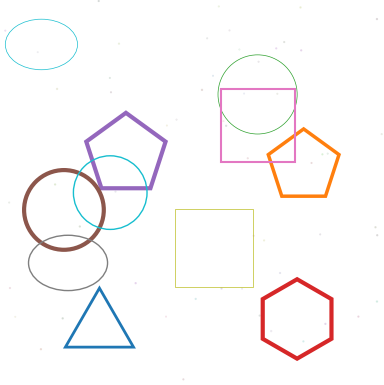[{"shape": "triangle", "thickness": 2, "radius": 0.51, "center": [0.258, 0.149]}, {"shape": "pentagon", "thickness": 2.5, "radius": 0.48, "center": [0.789, 0.569]}, {"shape": "circle", "thickness": 0.5, "radius": 0.51, "center": [0.669, 0.755]}, {"shape": "hexagon", "thickness": 3, "radius": 0.52, "center": [0.772, 0.172]}, {"shape": "pentagon", "thickness": 3, "radius": 0.54, "center": [0.327, 0.599]}, {"shape": "circle", "thickness": 3, "radius": 0.52, "center": [0.166, 0.455]}, {"shape": "square", "thickness": 1.5, "radius": 0.48, "center": [0.67, 0.674]}, {"shape": "oval", "thickness": 1, "radius": 0.51, "center": [0.177, 0.317]}, {"shape": "square", "thickness": 0.5, "radius": 0.51, "center": [0.555, 0.355]}, {"shape": "circle", "thickness": 1, "radius": 0.48, "center": [0.286, 0.5]}, {"shape": "oval", "thickness": 0.5, "radius": 0.47, "center": [0.108, 0.884]}]